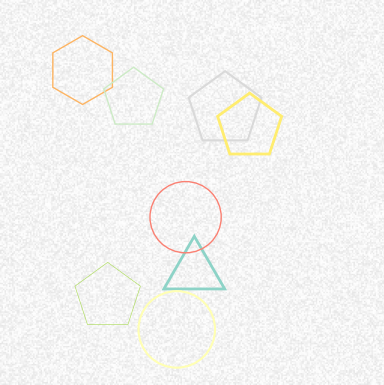[{"shape": "triangle", "thickness": 2, "radius": 0.46, "center": [0.505, 0.295]}, {"shape": "circle", "thickness": 1.5, "radius": 0.5, "center": [0.459, 0.144]}, {"shape": "circle", "thickness": 1, "radius": 0.46, "center": [0.482, 0.436]}, {"shape": "hexagon", "thickness": 1, "radius": 0.45, "center": [0.215, 0.818]}, {"shape": "pentagon", "thickness": 0.5, "radius": 0.45, "center": [0.28, 0.229]}, {"shape": "pentagon", "thickness": 1.5, "radius": 0.5, "center": [0.585, 0.716]}, {"shape": "pentagon", "thickness": 1, "radius": 0.41, "center": [0.347, 0.744]}, {"shape": "pentagon", "thickness": 2, "radius": 0.44, "center": [0.648, 0.671]}]